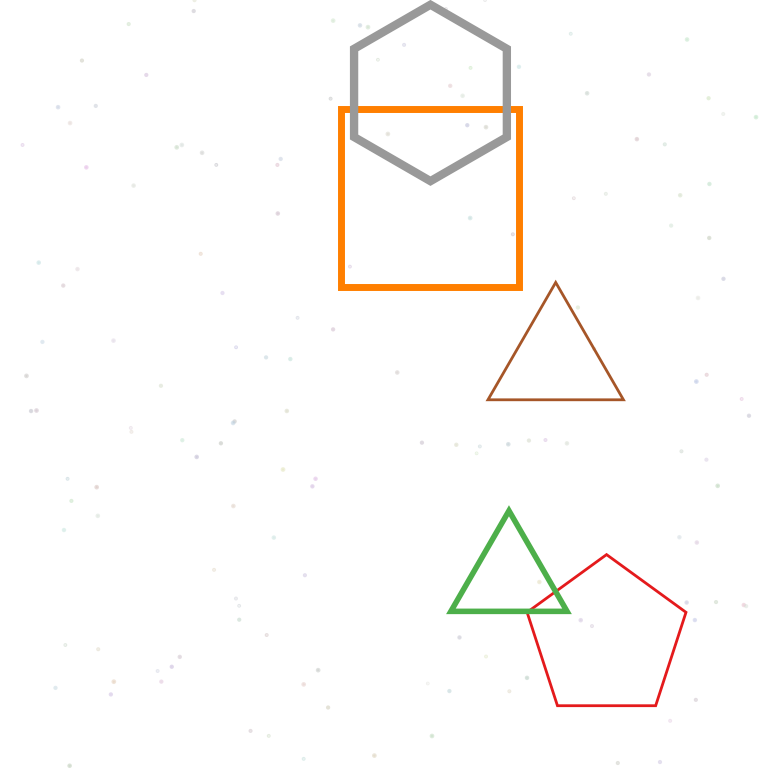[{"shape": "pentagon", "thickness": 1, "radius": 0.54, "center": [0.788, 0.171]}, {"shape": "triangle", "thickness": 2, "radius": 0.44, "center": [0.661, 0.25]}, {"shape": "square", "thickness": 2.5, "radius": 0.58, "center": [0.558, 0.743]}, {"shape": "triangle", "thickness": 1, "radius": 0.51, "center": [0.722, 0.532]}, {"shape": "hexagon", "thickness": 3, "radius": 0.57, "center": [0.559, 0.879]}]